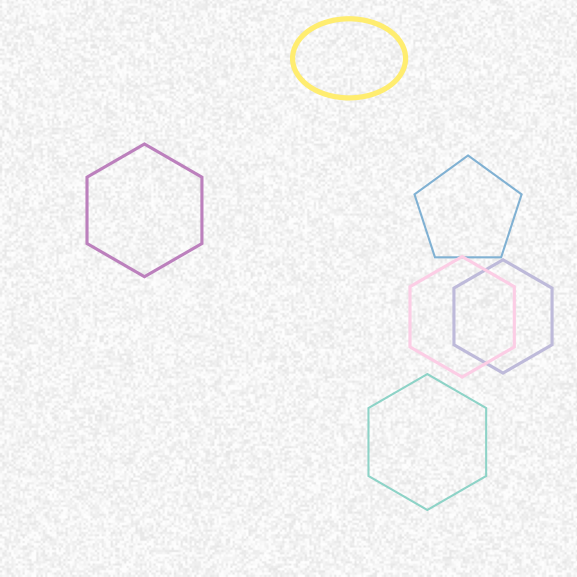[{"shape": "hexagon", "thickness": 1, "radius": 0.59, "center": [0.74, 0.234]}, {"shape": "hexagon", "thickness": 1.5, "radius": 0.49, "center": [0.871, 0.451]}, {"shape": "pentagon", "thickness": 1, "radius": 0.49, "center": [0.81, 0.632]}, {"shape": "hexagon", "thickness": 1.5, "radius": 0.52, "center": [0.8, 0.451]}, {"shape": "hexagon", "thickness": 1.5, "radius": 0.57, "center": [0.25, 0.635]}, {"shape": "oval", "thickness": 2.5, "radius": 0.49, "center": [0.604, 0.898]}]